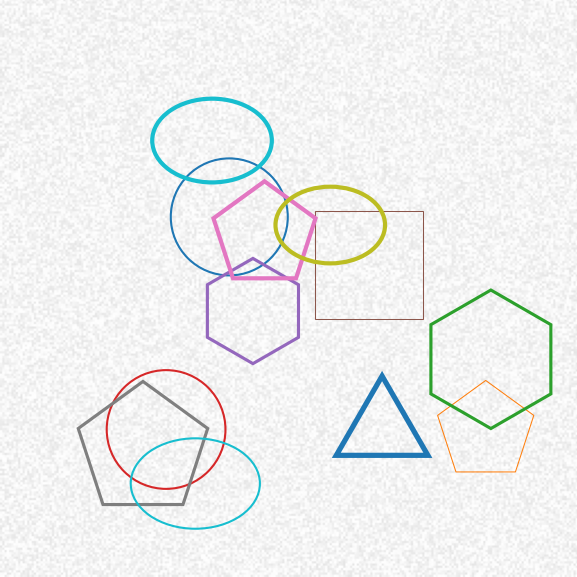[{"shape": "circle", "thickness": 1, "radius": 0.51, "center": [0.397, 0.624]}, {"shape": "triangle", "thickness": 2.5, "radius": 0.46, "center": [0.662, 0.256]}, {"shape": "pentagon", "thickness": 0.5, "radius": 0.44, "center": [0.841, 0.253]}, {"shape": "hexagon", "thickness": 1.5, "radius": 0.6, "center": [0.85, 0.377]}, {"shape": "circle", "thickness": 1, "radius": 0.51, "center": [0.288, 0.255]}, {"shape": "hexagon", "thickness": 1.5, "radius": 0.46, "center": [0.438, 0.461]}, {"shape": "square", "thickness": 0.5, "radius": 0.47, "center": [0.638, 0.54]}, {"shape": "pentagon", "thickness": 2, "radius": 0.46, "center": [0.458, 0.592]}, {"shape": "pentagon", "thickness": 1.5, "radius": 0.59, "center": [0.248, 0.221]}, {"shape": "oval", "thickness": 2, "radius": 0.47, "center": [0.572, 0.609]}, {"shape": "oval", "thickness": 1, "radius": 0.56, "center": [0.338, 0.162]}, {"shape": "oval", "thickness": 2, "radius": 0.52, "center": [0.367, 0.756]}]